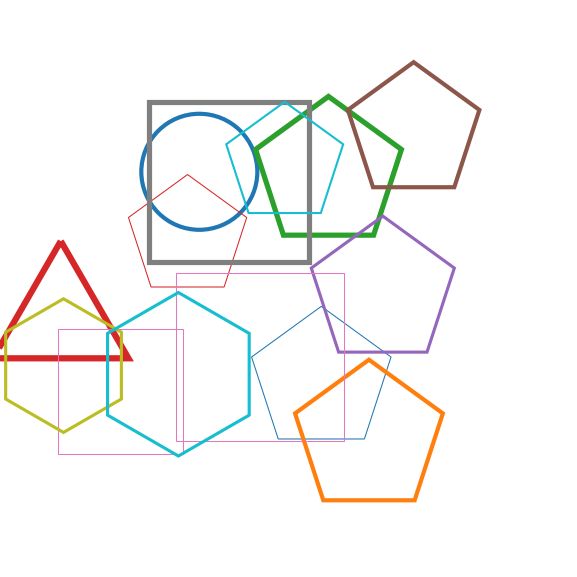[{"shape": "circle", "thickness": 2, "radius": 0.5, "center": [0.345, 0.702]}, {"shape": "pentagon", "thickness": 0.5, "radius": 0.63, "center": [0.556, 0.342]}, {"shape": "pentagon", "thickness": 2, "radius": 0.67, "center": [0.639, 0.242]}, {"shape": "pentagon", "thickness": 2.5, "radius": 0.66, "center": [0.569, 0.699]}, {"shape": "triangle", "thickness": 3, "radius": 0.68, "center": [0.105, 0.446]}, {"shape": "pentagon", "thickness": 0.5, "radius": 0.54, "center": [0.325, 0.589]}, {"shape": "pentagon", "thickness": 1.5, "radius": 0.65, "center": [0.663, 0.495]}, {"shape": "pentagon", "thickness": 2, "radius": 0.6, "center": [0.716, 0.772]}, {"shape": "square", "thickness": 0.5, "radius": 0.73, "center": [0.45, 0.381]}, {"shape": "square", "thickness": 0.5, "radius": 0.54, "center": [0.208, 0.321]}, {"shape": "square", "thickness": 2.5, "radius": 0.69, "center": [0.396, 0.683]}, {"shape": "hexagon", "thickness": 1.5, "radius": 0.58, "center": [0.11, 0.366]}, {"shape": "hexagon", "thickness": 1.5, "radius": 0.71, "center": [0.309, 0.351]}, {"shape": "pentagon", "thickness": 1, "radius": 0.53, "center": [0.493, 0.716]}]